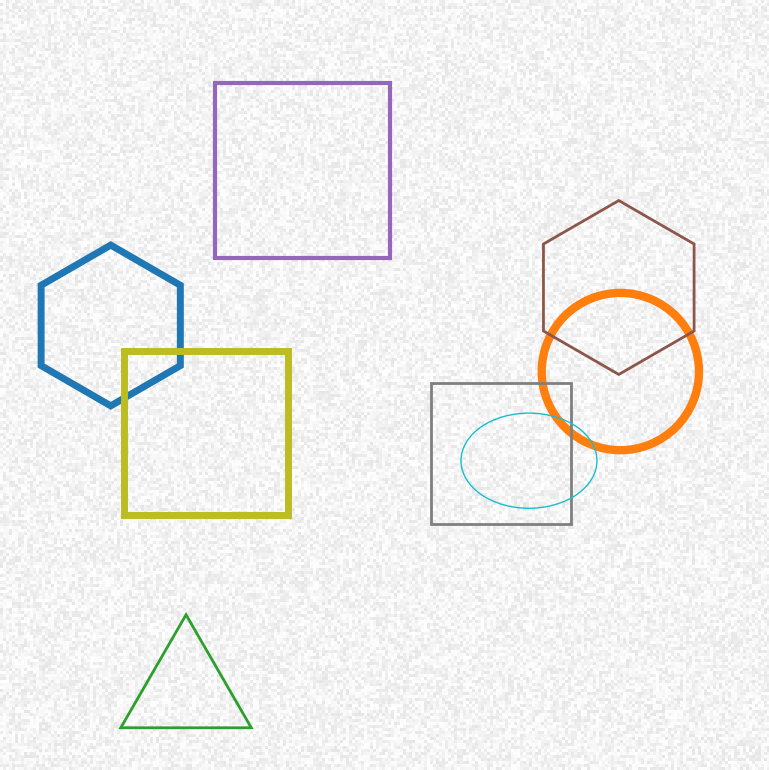[{"shape": "hexagon", "thickness": 2.5, "radius": 0.52, "center": [0.144, 0.577]}, {"shape": "circle", "thickness": 3, "radius": 0.51, "center": [0.806, 0.517]}, {"shape": "triangle", "thickness": 1, "radius": 0.49, "center": [0.242, 0.104]}, {"shape": "square", "thickness": 1.5, "radius": 0.57, "center": [0.393, 0.778]}, {"shape": "hexagon", "thickness": 1, "radius": 0.56, "center": [0.804, 0.627]}, {"shape": "square", "thickness": 1, "radius": 0.46, "center": [0.65, 0.411]}, {"shape": "square", "thickness": 2.5, "radius": 0.53, "center": [0.268, 0.438]}, {"shape": "oval", "thickness": 0.5, "radius": 0.44, "center": [0.687, 0.402]}]